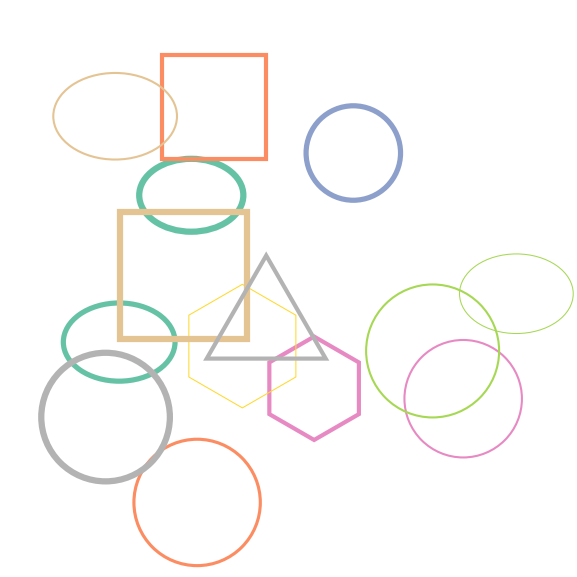[{"shape": "oval", "thickness": 2.5, "radius": 0.48, "center": [0.206, 0.407]}, {"shape": "oval", "thickness": 3, "radius": 0.45, "center": [0.331, 0.661]}, {"shape": "square", "thickness": 2, "radius": 0.45, "center": [0.371, 0.814]}, {"shape": "circle", "thickness": 1.5, "radius": 0.55, "center": [0.341, 0.129]}, {"shape": "circle", "thickness": 2.5, "radius": 0.41, "center": [0.612, 0.734]}, {"shape": "hexagon", "thickness": 2, "radius": 0.45, "center": [0.544, 0.327]}, {"shape": "circle", "thickness": 1, "radius": 0.51, "center": [0.802, 0.309]}, {"shape": "oval", "thickness": 0.5, "radius": 0.49, "center": [0.894, 0.491]}, {"shape": "circle", "thickness": 1, "radius": 0.58, "center": [0.749, 0.391]}, {"shape": "hexagon", "thickness": 0.5, "radius": 0.53, "center": [0.42, 0.4]}, {"shape": "oval", "thickness": 1, "radius": 0.54, "center": [0.199, 0.798]}, {"shape": "square", "thickness": 3, "radius": 0.55, "center": [0.318, 0.523]}, {"shape": "triangle", "thickness": 2, "radius": 0.59, "center": [0.461, 0.438]}, {"shape": "circle", "thickness": 3, "radius": 0.56, "center": [0.183, 0.277]}]